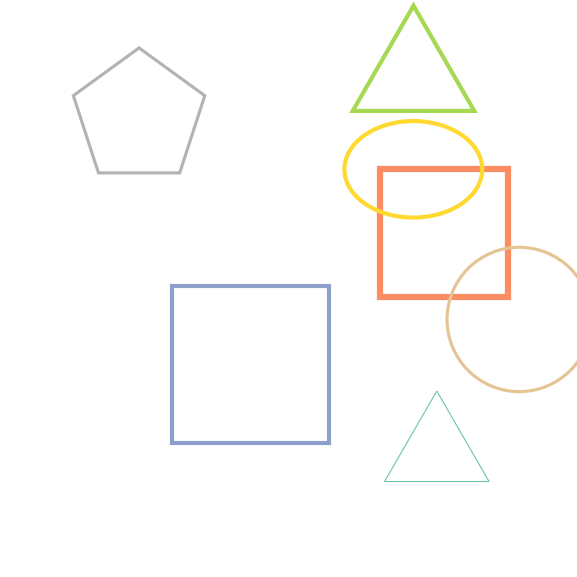[{"shape": "triangle", "thickness": 0.5, "radius": 0.52, "center": [0.756, 0.218]}, {"shape": "square", "thickness": 3, "radius": 0.55, "center": [0.769, 0.596]}, {"shape": "square", "thickness": 2, "radius": 0.68, "center": [0.433, 0.368]}, {"shape": "triangle", "thickness": 2, "radius": 0.61, "center": [0.716, 0.868]}, {"shape": "oval", "thickness": 2, "radius": 0.6, "center": [0.716, 0.706]}, {"shape": "circle", "thickness": 1.5, "radius": 0.63, "center": [0.899, 0.446]}, {"shape": "pentagon", "thickness": 1.5, "radius": 0.6, "center": [0.241, 0.797]}]